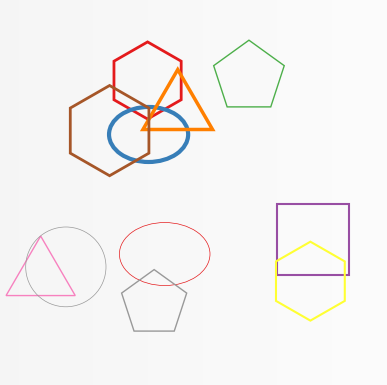[{"shape": "hexagon", "thickness": 2, "radius": 0.5, "center": [0.381, 0.791]}, {"shape": "oval", "thickness": 0.5, "radius": 0.58, "center": [0.425, 0.34]}, {"shape": "oval", "thickness": 3, "radius": 0.51, "center": [0.383, 0.651]}, {"shape": "pentagon", "thickness": 1, "radius": 0.48, "center": [0.642, 0.8]}, {"shape": "square", "thickness": 1.5, "radius": 0.47, "center": [0.807, 0.378]}, {"shape": "triangle", "thickness": 2.5, "radius": 0.52, "center": [0.459, 0.716]}, {"shape": "hexagon", "thickness": 1.5, "radius": 0.51, "center": [0.801, 0.27]}, {"shape": "hexagon", "thickness": 2, "radius": 0.59, "center": [0.283, 0.661]}, {"shape": "triangle", "thickness": 1, "radius": 0.52, "center": [0.105, 0.284]}, {"shape": "circle", "thickness": 0.5, "radius": 0.52, "center": [0.17, 0.307]}, {"shape": "pentagon", "thickness": 1, "radius": 0.44, "center": [0.398, 0.211]}]